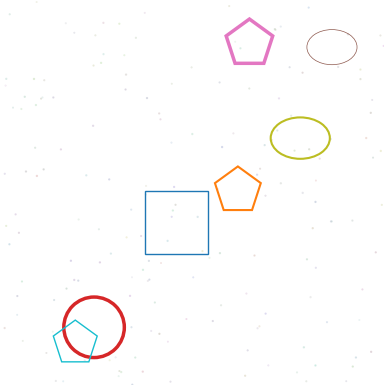[{"shape": "square", "thickness": 1, "radius": 0.41, "center": [0.458, 0.421]}, {"shape": "pentagon", "thickness": 1.5, "radius": 0.31, "center": [0.618, 0.505]}, {"shape": "circle", "thickness": 2.5, "radius": 0.39, "center": [0.244, 0.15]}, {"shape": "oval", "thickness": 0.5, "radius": 0.33, "center": [0.862, 0.878]}, {"shape": "pentagon", "thickness": 2.5, "radius": 0.32, "center": [0.648, 0.887]}, {"shape": "oval", "thickness": 1.5, "radius": 0.38, "center": [0.78, 0.641]}, {"shape": "pentagon", "thickness": 1, "radius": 0.3, "center": [0.196, 0.109]}]